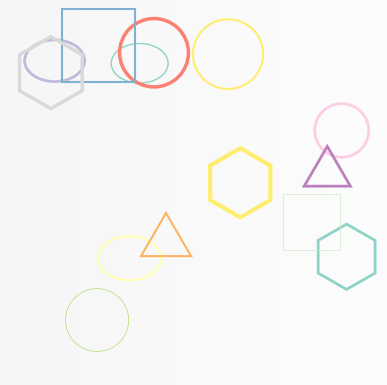[{"shape": "oval", "thickness": 1, "radius": 0.37, "center": [0.36, 0.836]}, {"shape": "hexagon", "thickness": 2, "radius": 0.42, "center": [0.895, 0.333]}, {"shape": "oval", "thickness": 1.5, "radius": 0.41, "center": [0.334, 0.329]}, {"shape": "oval", "thickness": 2, "radius": 0.39, "center": [0.141, 0.842]}, {"shape": "circle", "thickness": 2.5, "radius": 0.44, "center": [0.397, 0.863]}, {"shape": "square", "thickness": 1.5, "radius": 0.47, "center": [0.255, 0.882]}, {"shape": "triangle", "thickness": 1.5, "radius": 0.37, "center": [0.428, 0.372]}, {"shape": "circle", "thickness": 0.5, "radius": 0.41, "center": [0.251, 0.169]}, {"shape": "circle", "thickness": 2, "radius": 0.35, "center": [0.882, 0.661]}, {"shape": "hexagon", "thickness": 2.5, "radius": 0.47, "center": [0.131, 0.811]}, {"shape": "triangle", "thickness": 2, "radius": 0.34, "center": [0.845, 0.551]}, {"shape": "square", "thickness": 0.5, "radius": 0.37, "center": [0.804, 0.424]}, {"shape": "circle", "thickness": 1.5, "radius": 0.45, "center": [0.589, 0.859]}, {"shape": "hexagon", "thickness": 3, "radius": 0.45, "center": [0.62, 0.525]}]